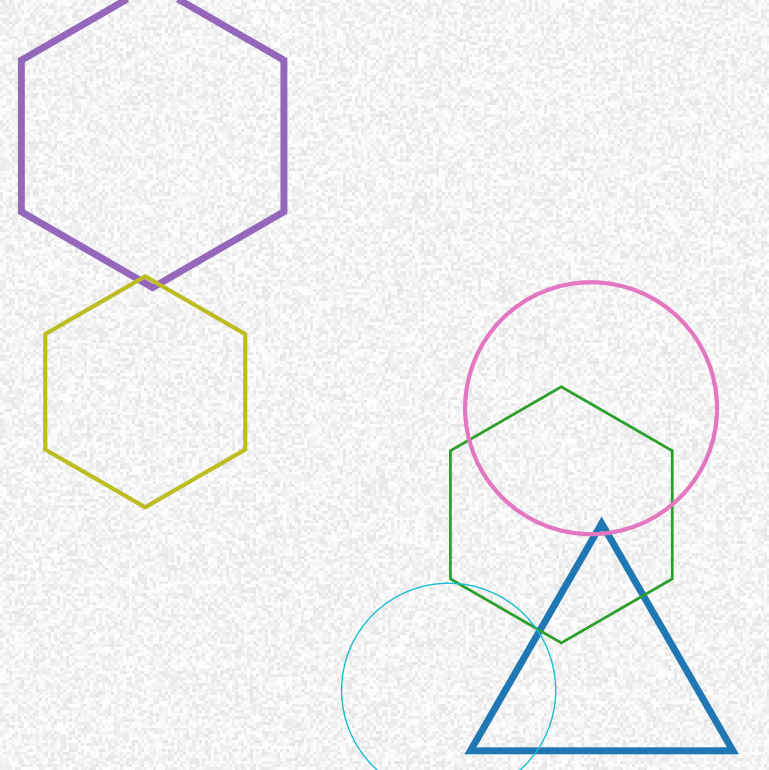[{"shape": "triangle", "thickness": 2.5, "radius": 0.98, "center": [0.781, 0.123]}, {"shape": "hexagon", "thickness": 1, "radius": 0.83, "center": [0.729, 0.331]}, {"shape": "hexagon", "thickness": 2.5, "radius": 0.98, "center": [0.198, 0.823]}, {"shape": "circle", "thickness": 1.5, "radius": 0.82, "center": [0.768, 0.47]}, {"shape": "hexagon", "thickness": 1.5, "radius": 0.75, "center": [0.189, 0.491]}, {"shape": "circle", "thickness": 0.5, "radius": 0.7, "center": [0.583, 0.104]}]